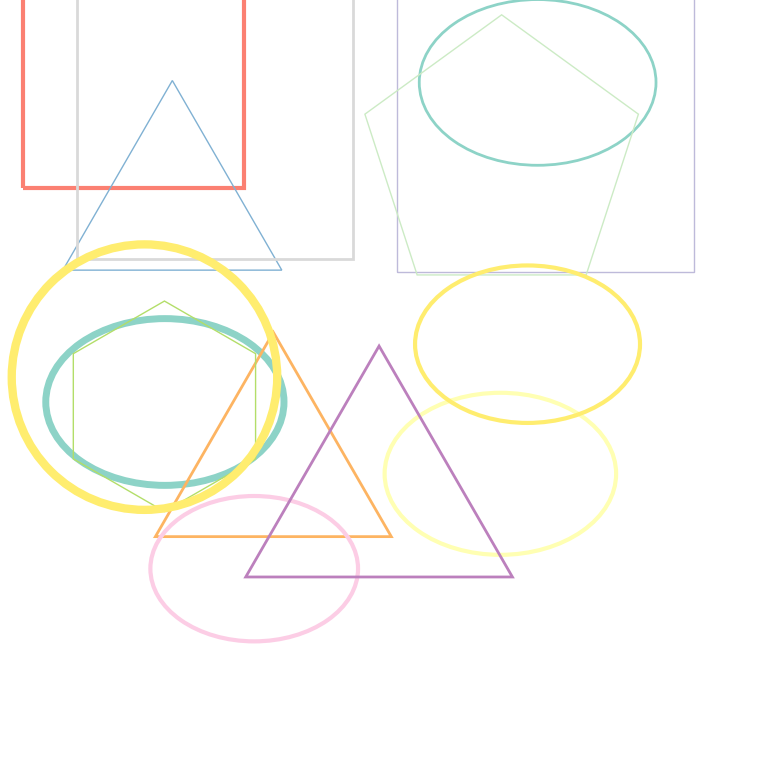[{"shape": "oval", "thickness": 2.5, "radius": 0.77, "center": [0.214, 0.478]}, {"shape": "oval", "thickness": 1, "radius": 0.77, "center": [0.698, 0.893]}, {"shape": "oval", "thickness": 1.5, "radius": 0.75, "center": [0.65, 0.385]}, {"shape": "square", "thickness": 0.5, "radius": 0.97, "center": [0.708, 0.84]}, {"shape": "square", "thickness": 1.5, "radius": 0.72, "center": [0.174, 0.9]}, {"shape": "triangle", "thickness": 0.5, "radius": 0.82, "center": [0.224, 0.731]}, {"shape": "triangle", "thickness": 1, "radius": 0.88, "center": [0.355, 0.392]}, {"shape": "hexagon", "thickness": 0.5, "radius": 0.68, "center": [0.214, 0.472]}, {"shape": "oval", "thickness": 1.5, "radius": 0.67, "center": [0.33, 0.261]}, {"shape": "square", "thickness": 1, "radius": 0.9, "center": [0.279, 0.843]}, {"shape": "triangle", "thickness": 1, "radius": 1.0, "center": [0.492, 0.351]}, {"shape": "pentagon", "thickness": 0.5, "radius": 0.93, "center": [0.651, 0.794]}, {"shape": "oval", "thickness": 1.5, "radius": 0.73, "center": [0.685, 0.553]}, {"shape": "circle", "thickness": 3, "radius": 0.86, "center": [0.188, 0.51]}]